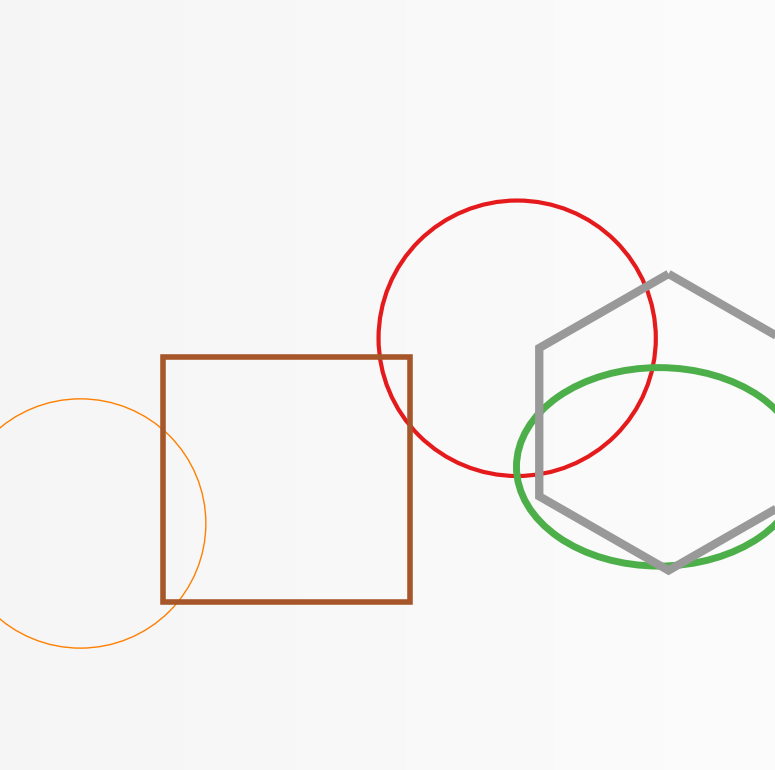[{"shape": "circle", "thickness": 1.5, "radius": 0.89, "center": [0.667, 0.561]}, {"shape": "oval", "thickness": 2.5, "radius": 0.92, "center": [0.851, 0.394]}, {"shape": "circle", "thickness": 0.5, "radius": 0.81, "center": [0.104, 0.32]}, {"shape": "square", "thickness": 2, "radius": 0.8, "center": [0.37, 0.378]}, {"shape": "hexagon", "thickness": 3, "radius": 0.96, "center": [0.863, 0.452]}]